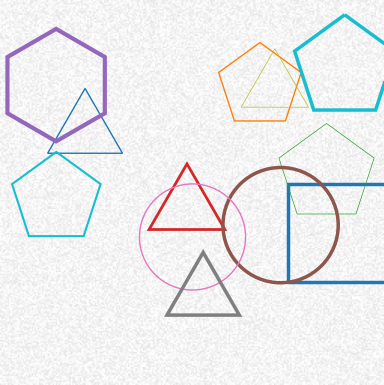[{"shape": "triangle", "thickness": 1, "radius": 0.56, "center": [0.221, 0.658]}, {"shape": "square", "thickness": 2.5, "radius": 0.64, "center": [0.876, 0.395]}, {"shape": "pentagon", "thickness": 1, "radius": 0.56, "center": [0.675, 0.777]}, {"shape": "pentagon", "thickness": 0.5, "radius": 0.65, "center": [0.848, 0.549]}, {"shape": "triangle", "thickness": 2, "radius": 0.57, "center": [0.486, 0.461]}, {"shape": "hexagon", "thickness": 3, "radius": 0.73, "center": [0.146, 0.779]}, {"shape": "circle", "thickness": 2.5, "radius": 0.75, "center": [0.729, 0.415]}, {"shape": "circle", "thickness": 1, "radius": 0.69, "center": [0.5, 0.384]}, {"shape": "triangle", "thickness": 2.5, "radius": 0.54, "center": [0.528, 0.236]}, {"shape": "triangle", "thickness": 0.5, "radius": 0.5, "center": [0.714, 0.772]}, {"shape": "pentagon", "thickness": 2.5, "radius": 0.68, "center": [0.895, 0.825]}, {"shape": "pentagon", "thickness": 1.5, "radius": 0.6, "center": [0.146, 0.484]}]